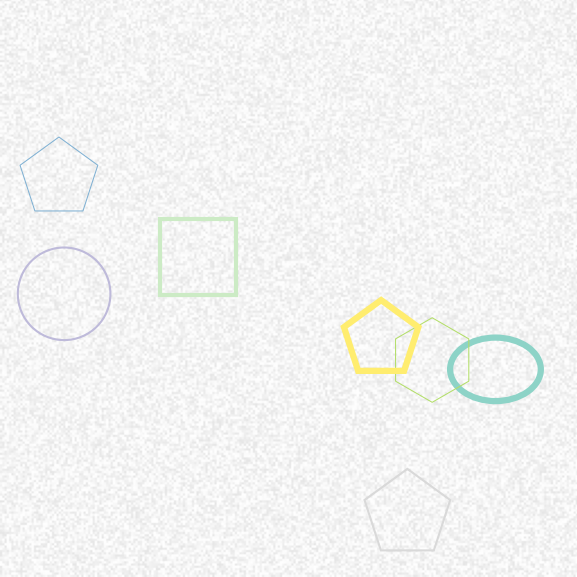[{"shape": "oval", "thickness": 3, "radius": 0.39, "center": [0.858, 0.36]}, {"shape": "circle", "thickness": 1, "radius": 0.4, "center": [0.111, 0.49]}, {"shape": "pentagon", "thickness": 0.5, "radius": 0.35, "center": [0.102, 0.691]}, {"shape": "hexagon", "thickness": 0.5, "radius": 0.37, "center": [0.748, 0.376]}, {"shape": "pentagon", "thickness": 1, "radius": 0.39, "center": [0.705, 0.109]}, {"shape": "square", "thickness": 2, "radius": 0.33, "center": [0.342, 0.554]}, {"shape": "pentagon", "thickness": 3, "radius": 0.34, "center": [0.66, 0.412]}]